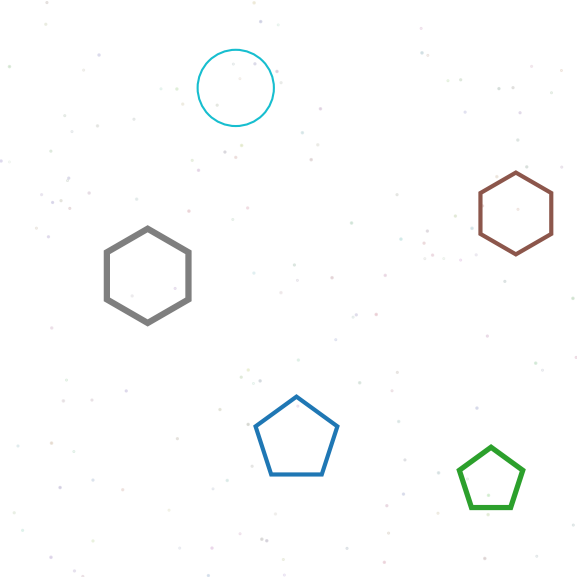[{"shape": "pentagon", "thickness": 2, "radius": 0.37, "center": [0.513, 0.238]}, {"shape": "pentagon", "thickness": 2.5, "radius": 0.29, "center": [0.85, 0.167]}, {"shape": "hexagon", "thickness": 2, "radius": 0.35, "center": [0.893, 0.629]}, {"shape": "hexagon", "thickness": 3, "radius": 0.41, "center": [0.256, 0.521]}, {"shape": "circle", "thickness": 1, "radius": 0.33, "center": [0.408, 0.847]}]